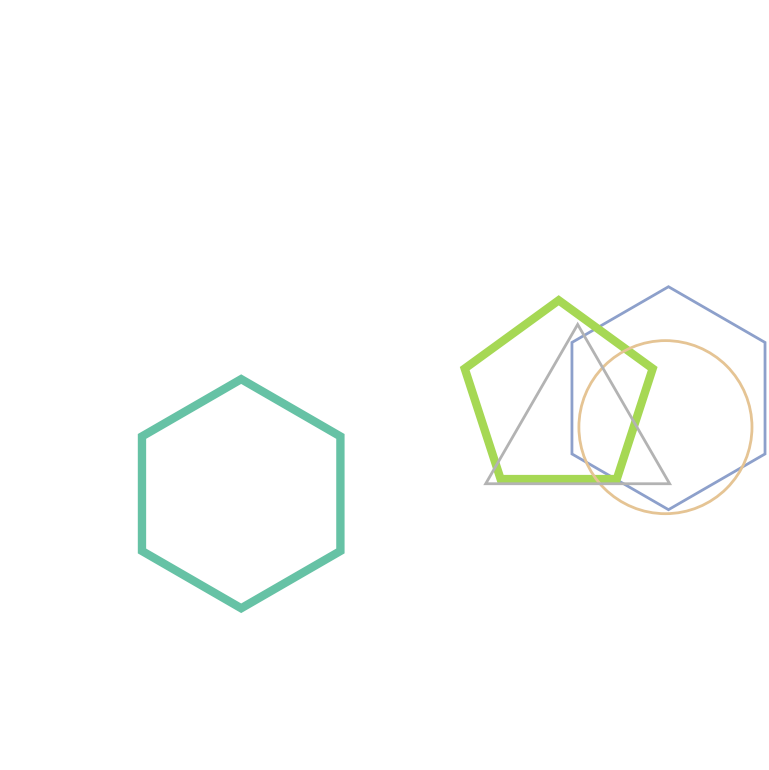[{"shape": "hexagon", "thickness": 3, "radius": 0.74, "center": [0.313, 0.359]}, {"shape": "hexagon", "thickness": 1, "radius": 0.72, "center": [0.868, 0.483]}, {"shape": "pentagon", "thickness": 3, "radius": 0.64, "center": [0.726, 0.482]}, {"shape": "circle", "thickness": 1, "radius": 0.56, "center": [0.864, 0.445]}, {"shape": "triangle", "thickness": 1, "radius": 0.69, "center": [0.75, 0.441]}]